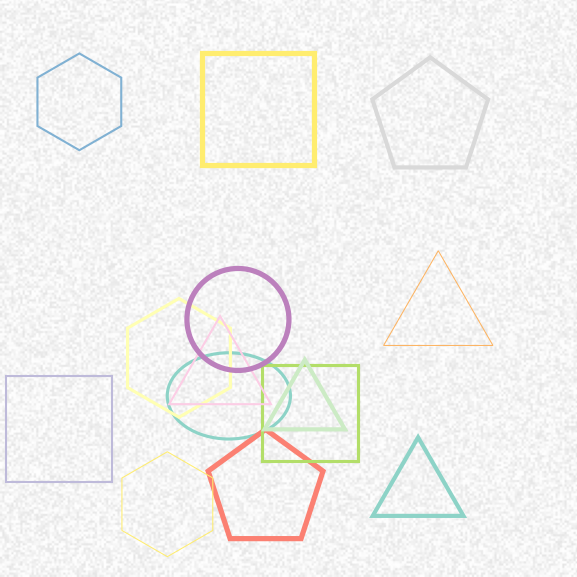[{"shape": "triangle", "thickness": 2, "radius": 0.45, "center": [0.724, 0.151]}, {"shape": "oval", "thickness": 1.5, "radius": 0.53, "center": [0.396, 0.314]}, {"shape": "hexagon", "thickness": 1.5, "radius": 0.51, "center": [0.31, 0.38]}, {"shape": "square", "thickness": 1, "radius": 0.46, "center": [0.102, 0.256]}, {"shape": "pentagon", "thickness": 2.5, "radius": 0.52, "center": [0.46, 0.151]}, {"shape": "hexagon", "thickness": 1, "radius": 0.42, "center": [0.137, 0.823]}, {"shape": "triangle", "thickness": 0.5, "radius": 0.55, "center": [0.759, 0.456]}, {"shape": "square", "thickness": 1.5, "radius": 0.42, "center": [0.537, 0.284]}, {"shape": "triangle", "thickness": 1, "radius": 0.51, "center": [0.381, 0.35]}, {"shape": "pentagon", "thickness": 2, "radius": 0.53, "center": [0.745, 0.794]}, {"shape": "circle", "thickness": 2.5, "radius": 0.44, "center": [0.412, 0.446]}, {"shape": "triangle", "thickness": 2, "radius": 0.4, "center": [0.528, 0.296]}, {"shape": "hexagon", "thickness": 0.5, "radius": 0.45, "center": [0.29, 0.126]}, {"shape": "square", "thickness": 2.5, "radius": 0.49, "center": [0.447, 0.81]}]